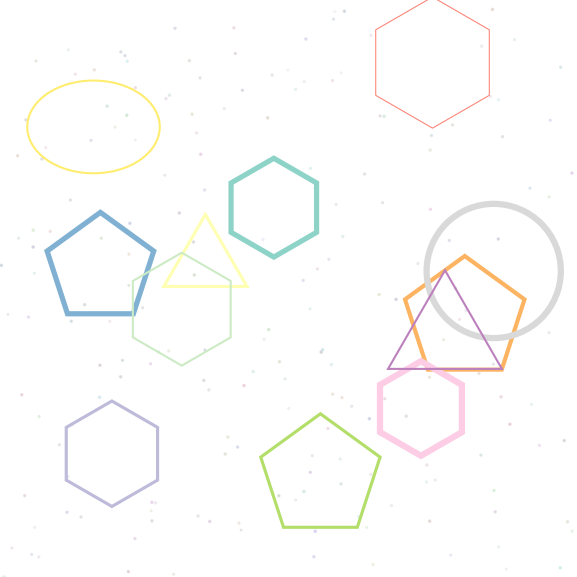[{"shape": "hexagon", "thickness": 2.5, "radius": 0.43, "center": [0.474, 0.64]}, {"shape": "triangle", "thickness": 1.5, "radius": 0.42, "center": [0.356, 0.545]}, {"shape": "hexagon", "thickness": 1.5, "radius": 0.46, "center": [0.194, 0.213]}, {"shape": "hexagon", "thickness": 0.5, "radius": 0.57, "center": [0.749, 0.891]}, {"shape": "pentagon", "thickness": 2.5, "radius": 0.49, "center": [0.174, 0.534]}, {"shape": "pentagon", "thickness": 2, "radius": 0.54, "center": [0.805, 0.447]}, {"shape": "pentagon", "thickness": 1.5, "radius": 0.54, "center": [0.555, 0.174]}, {"shape": "hexagon", "thickness": 3, "radius": 0.41, "center": [0.729, 0.292]}, {"shape": "circle", "thickness": 3, "radius": 0.58, "center": [0.855, 0.53]}, {"shape": "triangle", "thickness": 1, "radius": 0.57, "center": [0.771, 0.417]}, {"shape": "hexagon", "thickness": 1, "radius": 0.49, "center": [0.315, 0.464]}, {"shape": "oval", "thickness": 1, "radius": 0.57, "center": [0.162, 0.779]}]